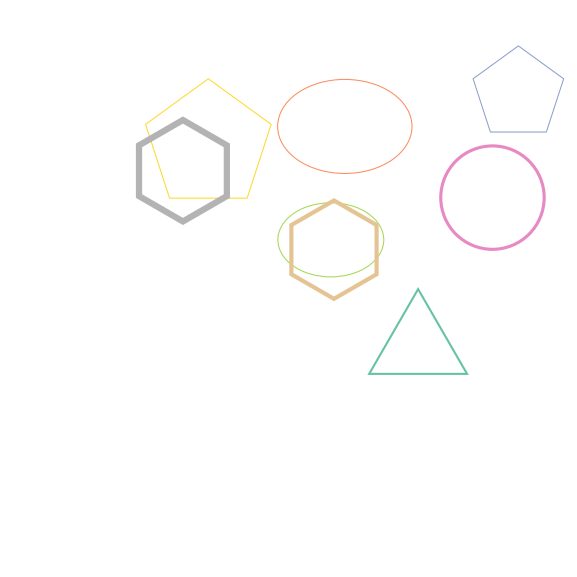[{"shape": "triangle", "thickness": 1, "radius": 0.49, "center": [0.724, 0.401]}, {"shape": "oval", "thickness": 0.5, "radius": 0.58, "center": [0.597, 0.78]}, {"shape": "pentagon", "thickness": 0.5, "radius": 0.41, "center": [0.898, 0.837]}, {"shape": "circle", "thickness": 1.5, "radius": 0.45, "center": [0.853, 0.657]}, {"shape": "oval", "thickness": 0.5, "radius": 0.46, "center": [0.573, 0.584]}, {"shape": "pentagon", "thickness": 0.5, "radius": 0.57, "center": [0.361, 0.748]}, {"shape": "hexagon", "thickness": 2, "radius": 0.43, "center": [0.578, 0.567]}, {"shape": "hexagon", "thickness": 3, "radius": 0.44, "center": [0.317, 0.704]}]